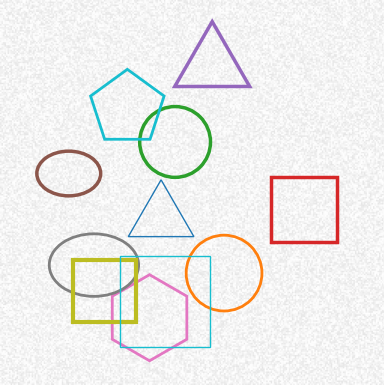[{"shape": "triangle", "thickness": 1, "radius": 0.49, "center": [0.418, 0.435]}, {"shape": "circle", "thickness": 2, "radius": 0.49, "center": [0.582, 0.291]}, {"shape": "circle", "thickness": 2.5, "radius": 0.46, "center": [0.455, 0.631]}, {"shape": "square", "thickness": 2.5, "radius": 0.43, "center": [0.79, 0.456]}, {"shape": "triangle", "thickness": 2.5, "radius": 0.56, "center": [0.551, 0.832]}, {"shape": "oval", "thickness": 2.5, "radius": 0.41, "center": [0.179, 0.549]}, {"shape": "hexagon", "thickness": 2, "radius": 0.56, "center": [0.388, 0.175]}, {"shape": "oval", "thickness": 2, "radius": 0.58, "center": [0.244, 0.311]}, {"shape": "square", "thickness": 3, "radius": 0.41, "center": [0.271, 0.245]}, {"shape": "square", "thickness": 1, "radius": 0.58, "center": [0.43, 0.217]}, {"shape": "pentagon", "thickness": 2, "radius": 0.5, "center": [0.331, 0.72]}]